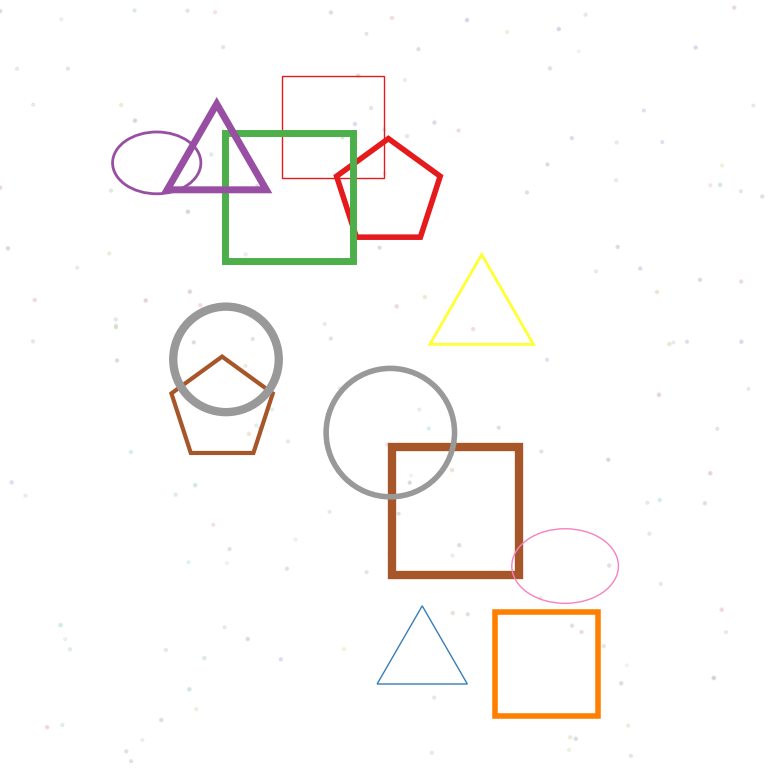[{"shape": "square", "thickness": 0.5, "radius": 0.33, "center": [0.433, 0.835]}, {"shape": "pentagon", "thickness": 2, "radius": 0.35, "center": [0.504, 0.749]}, {"shape": "triangle", "thickness": 0.5, "radius": 0.34, "center": [0.548, 0.146]}, {"shape": "square", "thickness": 2.5, "radius": 0.42, "center": [0.376, 0.744]}, {"shape": "triangle", "thickness": 2.5, "radius": 0.37, "center": [0.281, 0.791]}, {"shape": "oval", "thickness": 1, "radius": 0.29, "center": [0.204, 0.788]}, {"shape": "square", "thickness": 2, "radius": 0.34, "center": [0.71, 0.138]}, {"shape": "triangle", "thickness": 1, "radius": 0.39, "center": [0.626, 0.592]}, {"shape": "pentagon", "thickness": 1.5, "radius": 0.35, "center": [0.288, 0.468]}, {"shape": "square", "thickness": 3, "radius": 0.41, "center": [0.592, 0.336]}, {"shape": "oval", "thickness": 0.5, "radius": 0.35, "center": [0.734, 0.265]}, {"shape": "circle", "thickness": 2, "radius": 0.42, "center": [0.507, 0.438]}, {"shape": "circle", "thickness": 3, "radius": 0.34, "center": [0.294, 0.533]}]